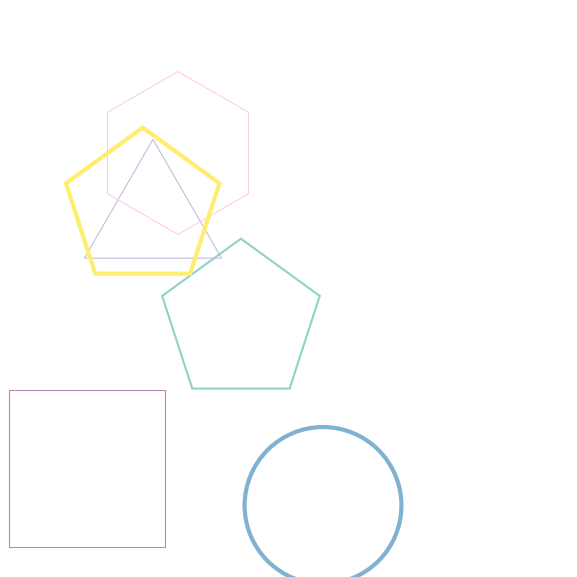[{"shape": "pentagon", "thickness": 1, "radius": 0.72, "center": [0.417, 0.442]}, {"shape": "triangle", "thickness": 0.5, "radius": 0.69, "center": [0.265, 0.621]}, {"shape": "circle", "thickness": 2, "radius": 0.68, "center": [0.559, 0.124]}, {"shape": "hexagon", "thickness": 0.5, "radius": 0.7, "center": [0.308, 0.734]}, {"shape": "square", "thickness": 0.5, "radius": 0.68, "center": [0.15, 0.188]}, {"shape": "pentagon", "thickness": 2, "radius": 0.7, "center": [0.247, 0.638]}]